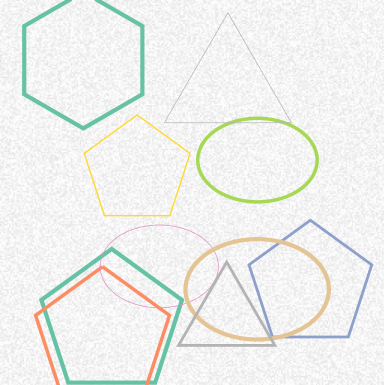[{"shape": "pentagon", "thickness": 3, "radius": 0.96, "center": [0.29, 0.161]}, {"shape": "hexagon", "thickness": 3, "radius": 0.89, "center": [0.216, 0.844]}, {"shape": "pentagon", "thickness": 2.5, "radius": 0.91, "center": [0.266, 0.124]}, {"shape": "pentagon", "thickness": 2, "radius": 0.84, "center": [0.806, 0.26]}, {"shape": "oval", "thickness": 0.5, "radius": 0.77, "center": [0.414, 0.308]}, {"shape": "oval", "thickness": 2.5, "radius": 0.78, "center": [0.669, 0.584]}, {"shape": "pentagon", "thickness": 1, "radius": 0.72, "center": [0.356, 0.557]}, {"shape": "oval", "thickness": 3, "radius": 0.93, "center": [0.668, 0.249]}, {"shape": "triangle", "thickness": 0.5, "radius": 0.95, "center": [0.592, 0.776]}, {"shape": "triangle", "thickness": 2, "radius": 0.72, "center": [0.589, 0.175]}]